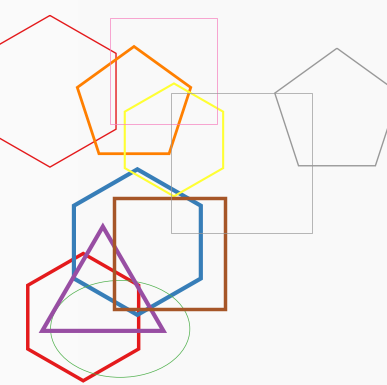[{"shape": "hexagon", "thickness": 2.5, "radius": 0.83, "center": [0.215, 0.176]}, {"shape": "hexagon", "thickness": 1, "radius": 0.98, "center": [0.129, 0.763]}, {"shape": "hexagon", "thickness": 3, "radius": 0.95, "center": [0.354, 0.371]}, {"shape": "oval", "thickness": 0.5, "radius": 0.9, "center": [0.31, 0.146]}, {"shape": "triangle", "thickness": 3, "radius": 0.9, "center": [0.265, 0.231]}, {"shape": "pentagon", "thickness": 2, "radius": 0.77, "center": [0.346, 0.725]}, {"shape": "hexagon", "thickness": 1.5, "radius": 0.73, "center": [0.449, 0.637]}, {"shape": "square", "thickness": 2.5, "radius": 0.72, "center": [0.437, 0.342]}, {"shape": "square", "thickness": 0.5, "radius": 0.69, "center": [0.422, 0.816]}, {"shape": "pentagon", "thickness": 1, "radius": 0.84, "center": [0.87, 0.706]}, {"shape": "square", "thickness": 0.5, "radius": 0.91, "center": [0.623, 0.577]}]